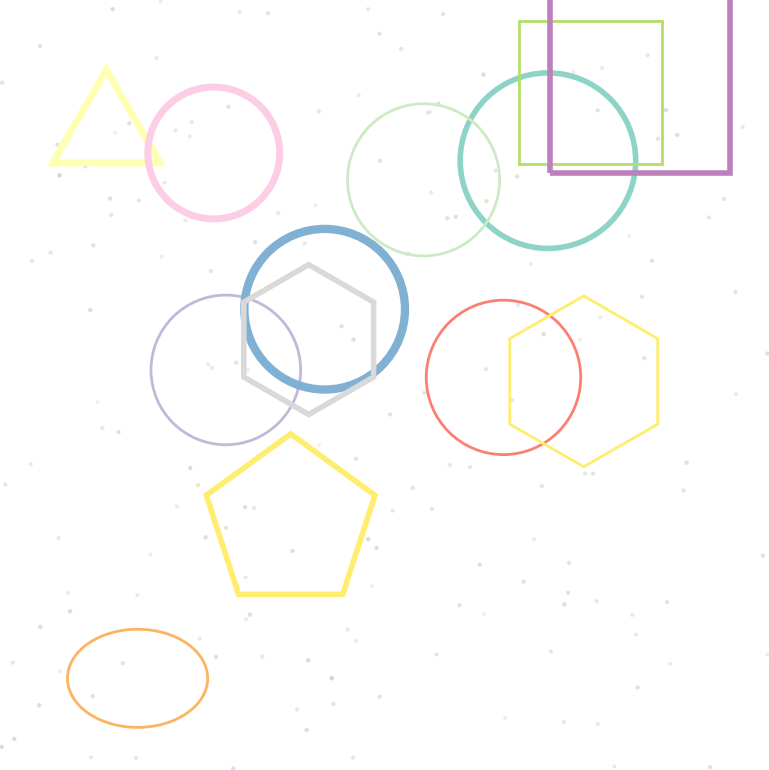[{"shape": "circle", "thickness": 2, "radius": 0.57, "center": [0.712, 0.791]}, {"shape": "triangle", "thickness": 2.5, "radius": 0.4, "center": [0.138, 0.829]}, {"shape": "circle", "thickness": 1, "radius": 0.49, "center": [0.293, 0.52]}, {"shape": "circle", "thickness": 1, "radius": 0.5, "center": [0.654, 0.51]}, {"shape": "circle", "thickness": 3, "radius": 0.52, "center": [0.422, 0.598]}, {"shape": "oval", "thickness": 1, "radius": 0.46, "center": [0.179, 0.119]}, {"shape": "square", "thickness": 1, "radius": 0.47, "center": [0.767, 0.88]}, {"shape": "circle", "thickness": 2.5, "radius": 0.43, "center": [0.278, 0.801]}, {"shape": "hexagon", "thickness": 2, "radius": 0.49, "center": [0.401, 0.559]}, {"shape": "square", "thickness": 2, "radius": 0.58, "center": [0.831, 0.892]}, {"shape": "circle", "thickness": 1, "radius": 0.49, "center": [0.55, 0.766]}, {"shape": "pentagon", "thickness": 2, "radius": 0.58, "center": [0.377, 0.321]}, {"shape": "hexagon", "thickness": 1, "radius": 0.55, "center": [0.758, 0.505]}]